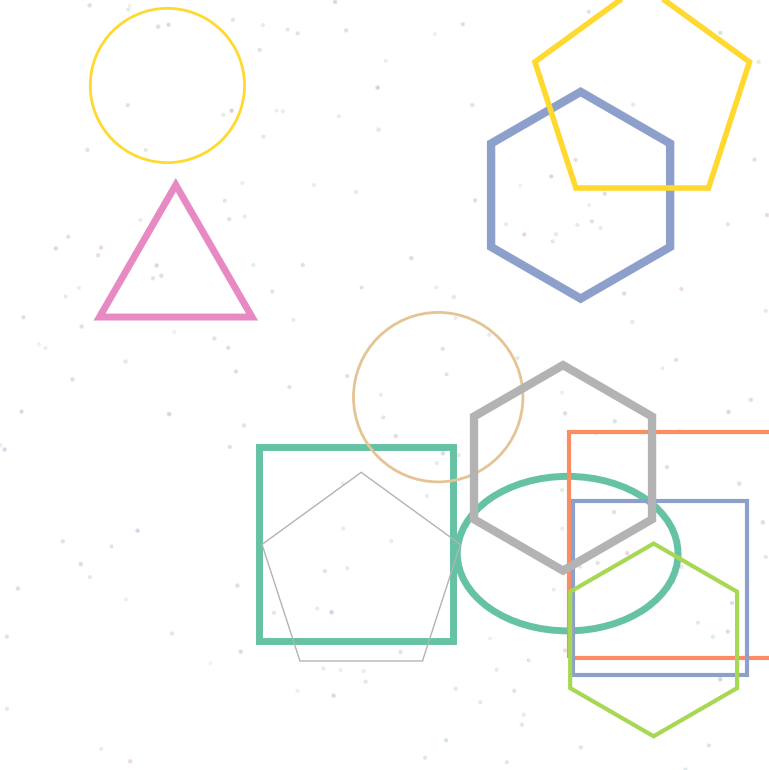[{"shape": "square", "thickness": 2.5, "radius": 0.63, "center": [0.462, 0.294]}, {"shape": "oval", "thickness": 2.5, "radius": 0.72, "center": [0.737, 0.281]}, {"shape": "square", "thickness": 1.5, "radius": 0.73, "center": [0.886, 0.292]}, {"shape": "square", "thickness": 1.5, "radius": 0.57, "center": [0.857, 0.236]}, {"shape": "hexagon", "thickness": 3, "radius": 0.67, "center": [0.754, 0.746]}, {"shape": "triangle", "thickness": 2.5, "radius": 0.57, "center": [0.228, 0.645]}, {"shape": "hexagon", "thickness": 1.5, "radius": 0.63, "center": [0.849, 0.169]}, {"shape": "circle", "thickness": 1, "radius": 0.5, "center": [0.217, 0.889]}, {"shape": "pentagon", "thickness": 2, "radius": 0.73, "center": [0.834, 0.874]}, {"shape": "circle", "thickness": 1, "radius": 0.55, "center": [0.569, 0.484]}, {"shape": "pentagon", "thickness": 0.5, "radius": 0.68, "center": [0.469, 0.251]}, {"shape": "hexagon", "thickness": 3, "radius": 0.67, "center": [0.731, 0.392]}]